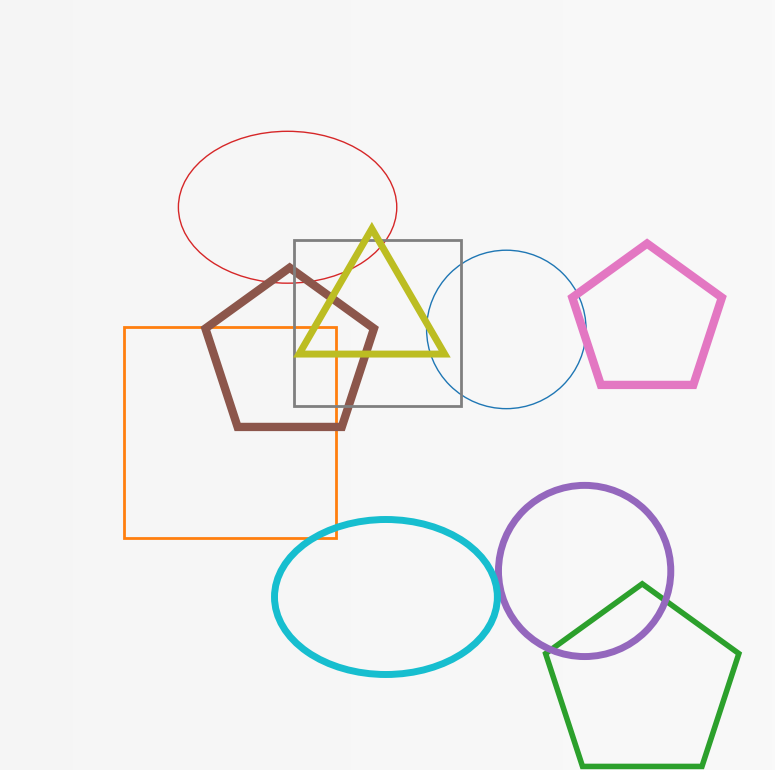[{"shape": "circle", "thickness": 0.5, "radius": 0.51, "center": [0.653, 0.572]}, {"shape": "square", "thickness": 1, "radius": 0.69, "center": [0.297, 0.438]}, {"shape": "pentagon", "thickness": 2, "radius": 0.66, "center": [0.829, 0.111]}, {"shape": "oval", "thickness": 0.5, "radius": 0.7, "center": [0.371, 0.731]}, {"shape": "circle", "thickness": 2.5, "radius": 0.56, "center": [0.754, 0.258]}, {"shape": "pentagon", "thickness": 3, "radius": 0.57, "center": [0.374, 0.538]}, {"shape": "pentagon", "thickness": 3, "radius": 0.51, "center": [0.835, 0.582]}, {"shape": "square", "thickness": 1, "radius": 0.54, "center": [0.487, 0.581]}, {"shape": "triangle", "thickness": 2.5, "radius": 0.54, "center": [0.48, 0.594]}, {"shape": "oval", "thickness": 2.5, "radius": 0.72, "center": [0.498, 0.225]}]